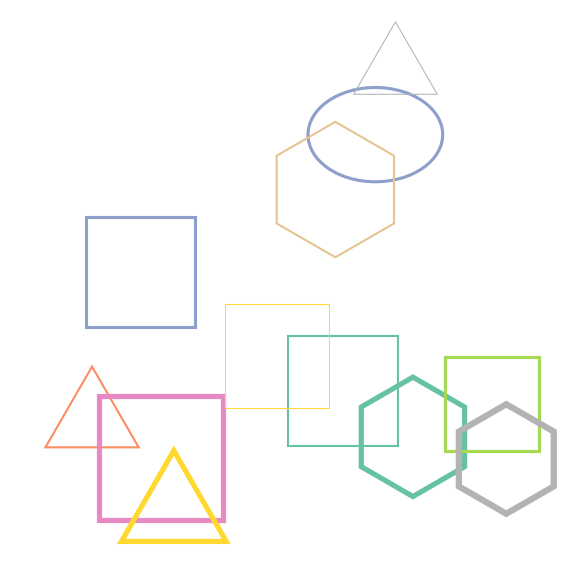[{"shape": "square", "thickness": 1, "radius": 0.47, "center": [0.594, 0.322]}, {"shape": "hexagon", "thickness": 2.5, "radius": 0.52, "center": [0.715, 0.243]}, {"shape": "triangle", "thickness": 1, "radius": 0.47, "center": [0.159, 0.271]}, {"shape": "square", "thickness": 1.5, "radius": 0.47, "center": [0.243, 0.528]}, {"shape": "oval", "thickness": 1.5, "radius": 0.58, "center": [0.65, 0.766]}, {"shape": "square", "thickness": 2.5, "radius": 0.54, "center": [0.278, 0.206]}, {"shape": "square", "thickness": 1.5, "radius": 0.41, "center": [0.852, 0.299]}, {"shape": "triangle", "thickness": 2.5, "radius": 0.52, "center": [0.301, 0.114]}, {"shape": "square", "thickness": 0.5, "radius": 0.45, "center": [0.48, 0.383]}, {"shape": "hexagon", "thickness": 1, "radius": 0.59, "center": [0.581, 0.671]}, {"shape": "hexagon", "thickness": 3, "radius": 0.47, "center": [0.877, 0.204]}, {"shape": "triangle", "thickness": 0.5, "radius": 0.42, "center": [0.685, 0.878]}]